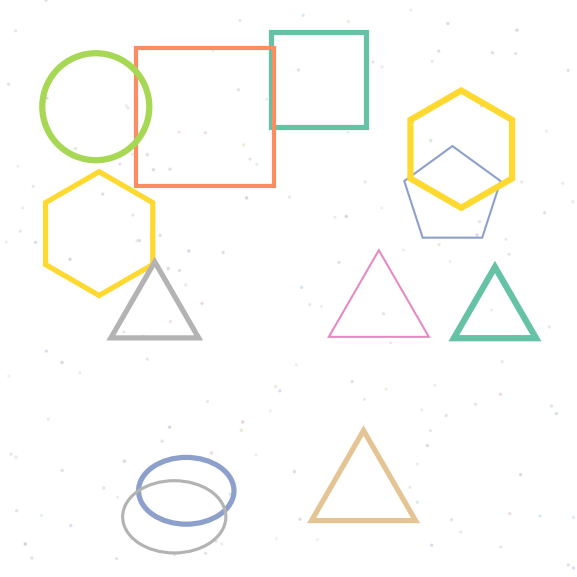[{"shape": "square", "thickness": 2.5, "radius": 0.41, "center": [0.551, 0.862]}, {"shape": "triangle", "thickness": 3, "radius": 0.41, "center": [0.857, 0.455]}, {"shape": "square", "thickness": 2, "radius": 0.6, "center": [0.354, 0.797]}, {"shape": "oval", "thickness": 2.5, "radius": 0.41, "center": [0.323, 0.149]}, {"shape": "pentagon", "thickness": 1, "radius": 0.44, "center": [0.783, 0.659]}, {"shape": "triangle", "thickness": 1, "radius": 0.5, "center": [0.656, 0.466]}, {"shape": "circle", "thickness": 3, "radius": 0.46, "center": [0.166, 0.814]}, {"shape": "hexagon", "thickness": 3, "radius": 0.51, "center": [0.799, 0.741]}, {"shape": "hexagon", "thickness": 2.5, "radius": 0.54, "center": [0.172, 0.595]}, {"shape": "triangle", "thickness": 2.5, "radius": 0.52, "center": [0.63, 0.15]}, {"shape": "oval", "thickness": 1.5, "radius": 0.45, "center": [0.302, 0.104]}, {"shape": "triangle", "thickness": 2.5, "radius": 0.44, "center": [0.268, 0.458]}]